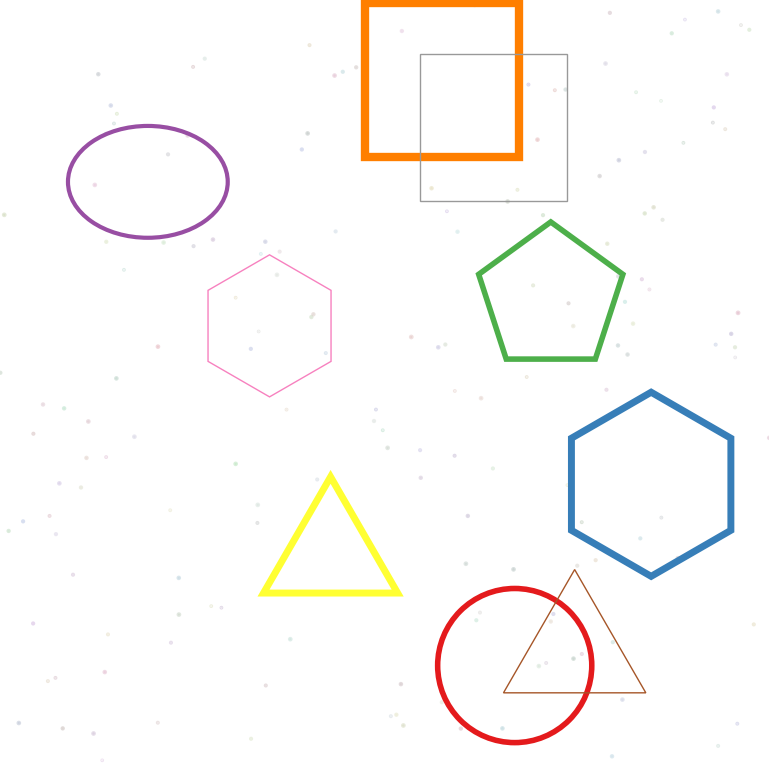[{"shape": "circle", "thickness": 2, "radius": 0.5, "center": [0.668, 0.136]}, {"shape": "hexagon", "thickness": 2.5, "radius": 0.6, "center": [0.846, 0.371]}, {"shape": "pentagon", "thickness": 2, "radius": 0.49, "center": [0.715, 0.613]}, {"shape": "oval", "thickness": 1.5, "radius": 0.52, "center": [0.192, 0.764]}, {"shape": "square", "thickness": 3, "radius": 0.5, "center": [0.574, 0.896]}, {"shape": "triangle", "thickness": 2.5, "radius": 0.5, "center": [0.429, 0.28]}, {"shape": "triangle", "thickness": 0.5, "radius": 0.53, "center": [0.746, 0.154]}, {"shape": "hexagon", "thickness": 0.5, "radius": 0.46, "center": [0.35, 0.577]}, {"shape": "square", "thickness": 0.5, "radius": 0.48, "center": [0.641, 0.834]}]